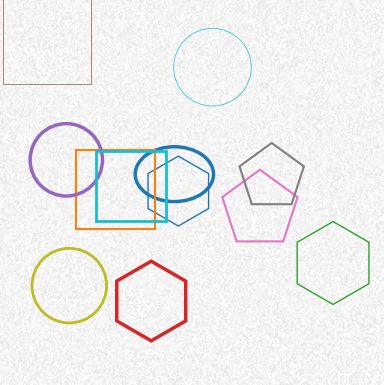[{"shape": "oval", "thickness": 2.5, "radius": 0.51, "center": [0.453, 0.548]}, {"shape": "hexagon", "thickness": 1, "radius": 0.45, "center": [0.463, 0.504]}, {"shape": "square", "thickness": 1.5, "radius": 0.51, "center": [0.301, 0.509]}, {"shape": "hexagon", "thickness": 1, "radius": 0.54, "center": [0.865, 0.317]}, {"shape": "hexagon", "thickness": 2.5, "radius": 0.52, "center": [0.393, 0.218]}, {"shape": "circle", "thickness": 2.5, "radius": 0.47, "center": [0.172, 0.585]}, {"shape": "square", "thickness": 0.5, "radius": 0.57, "center": [0.122, 0.895]}, {"shape": "pentagon", "thickness": 1.5, "radius": 0.51, "center": [0.675, 0.456]}, {"shape": "pentagon", "thickness": 1.5, "radius": 0.44, "center": [0.706, 0.541]}, {"shape": "circle", "thickness": 2, "radius": 0.48, "center": [0.18, 0.258]}, {"shape": "square", "thickness": 2, "radius": 0.45, "center": [0.34, 0.517]}, {"shape": "circle", "thickness": 0.5, "radius": 0.5, "center": [0.552, 0.825]}]